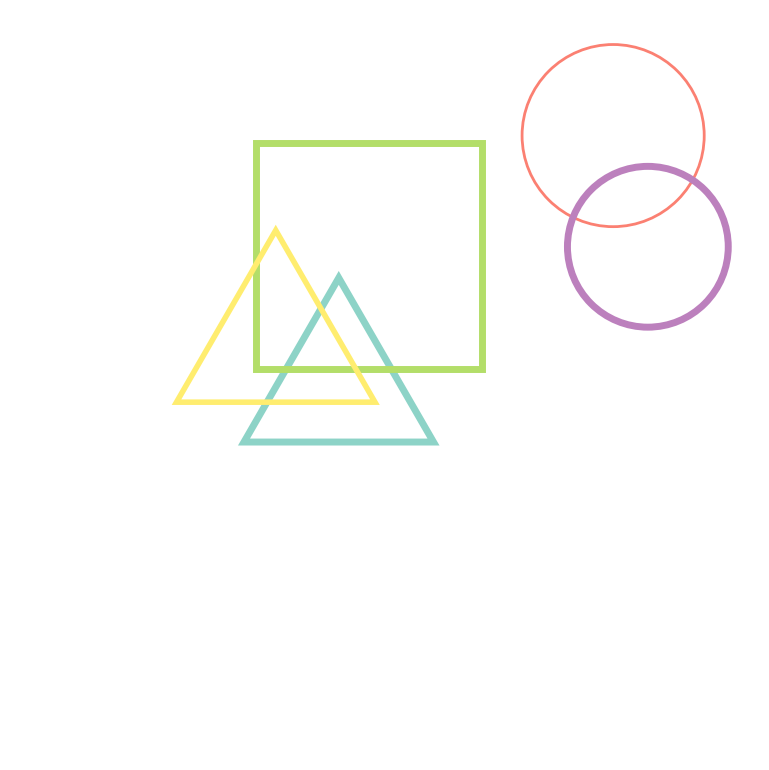[{"shape": "triangle", "thickness": 2.5, "radius": 0.71, "center": [0.44, 0.497]}, {"shape": "circle", "thickness": 1, "radius": 0.59, "center": [0.796, 0.824]}, {"shape": "square", "thickness": 2.5, "radius": 0.73, "center": [0.48, 0.667]}, {"shape": "circle", "thickness": 2.5, "radius": 0.52, "center": [0.841, 0.68]}, {"shape": "triangle", "thickness": 2, "radius": 0.74, "center": [0.358, 0.552]}]